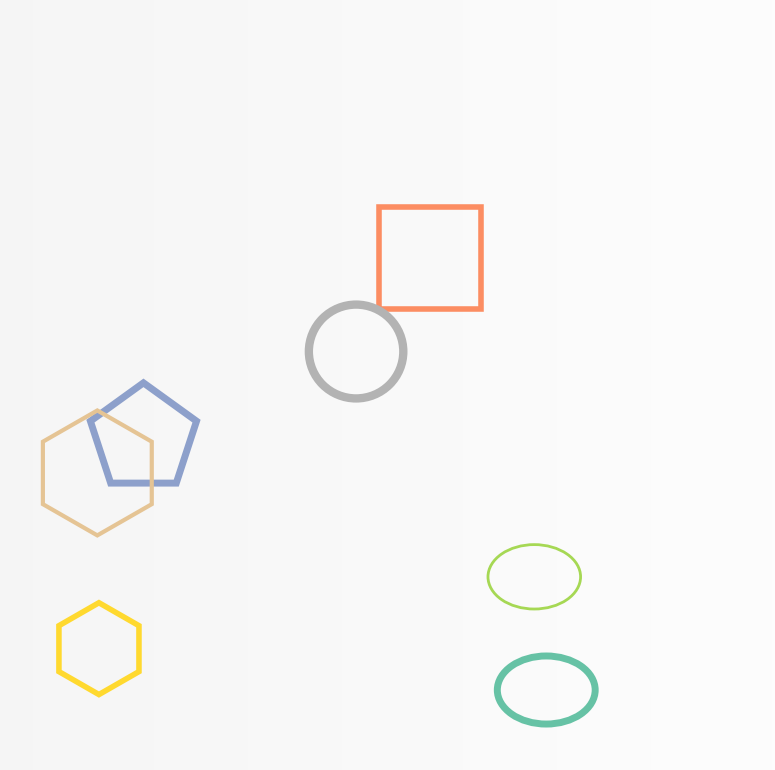[{"shape": "oval", "thickness": 2.5, "radius": 0.32, "center": [0.705, 0.104]}, {"shape": "square", "thickness": 2, "radius": 0.33, "center": [0.555, 0.665]}, {"shape": "pentagon", "thickness": 2.5, "radius": 0.36, "center": [0.185, 0.431]}, {"shape": "oval", "thickness": 1, "radius": 0.3, "center": [0.689, 0.251]}, {"shape": "hexagon", "thickness": 2, "radius": 0.3, "center": [0.128, 0.158]}, {"shape": "hexagon", "thickness": 1.5, "radius": 0.41, "center": [0.126, 0.386]}, {"shape": "circle", "thickness": 3, "radius": 0.3, "center": [0.459, 0.543]}]